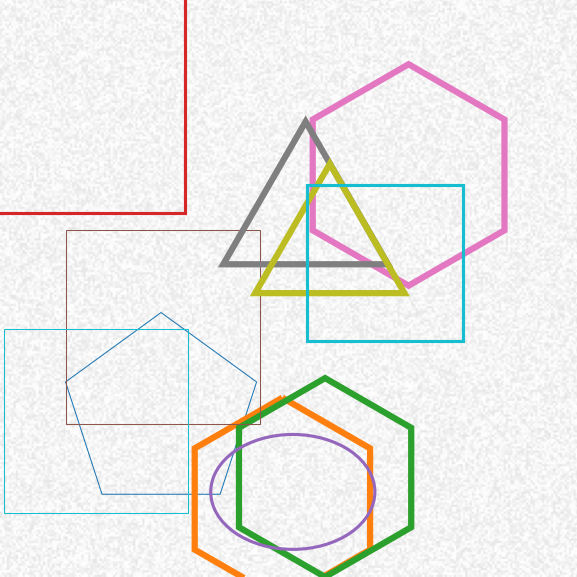[{"shape": "pentagon", "thickness": 0.5, "radius": 0.87, "center": [0.279, 0.284]}, {"shape": "hexagon", "thickness": 3, "radius": 0.88, "center": [0.489, 0.135]}, {"shape": "hexagon", "thickness": 3, "radius": 0.86, "center": [0.563, 0.172]}, {"shape": "square", "thickness": 1.5, "radius": 0.97, "center": [0.128, 0.823]}, {"shape": "oval", "thickness": 1.5, "radius": 0.71, "center": [0.507, 0.147]}, {"shape": "square", "thickness": 0.5, "radius": 0.84, "center": [0.282, 0.433]}, {"shape": "hexagon", "thickness": 3, "radius": 0.96, "center": [0.708, 0.696]}, {"shape": "triangle", "thickness": 3, "radius": 0.82, "center": [0.529, 0.624]}, {"shape": "triangle", "thickness": 3, "radius": 0.75, "center": [0.571, 0.566]}, {"shape": "square", "thickness": 1.5, "radius": 0.67, "center": [0.667, 0.543]}, {"shape": "square", "thickness": 0.5, "radius": 0.8, "center": [0.165, 0.27]}]